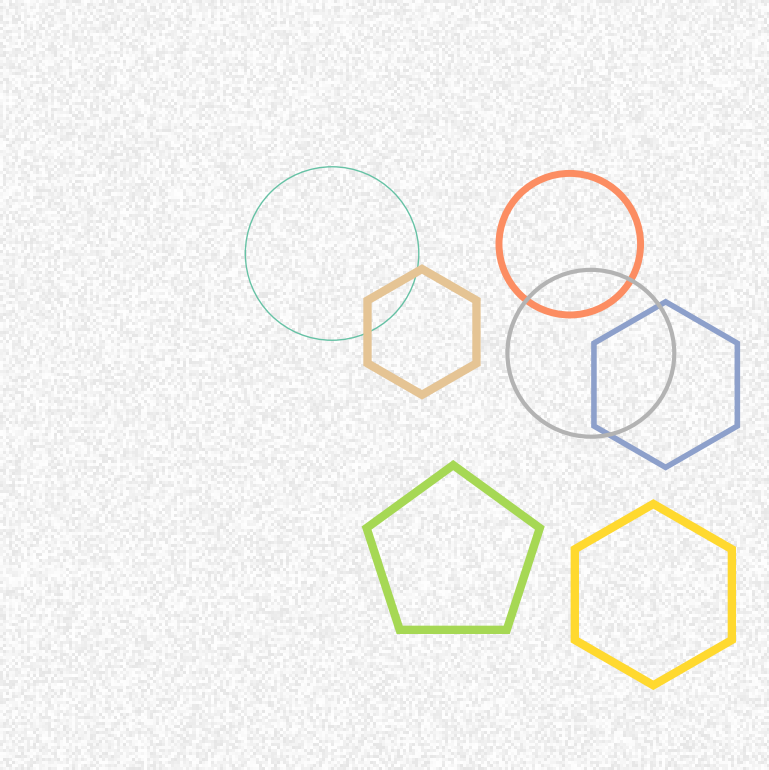[{"shape": "circle", "thickness": 0.5, "radius": 0.56, "center": [0.431, 0.671]}, {"shape": "circle", "thickness": 2.5, "radius": 0.46, "center": [0.74, 0.683]}, {"shape": "hexagon", "thickness": 2, "radius": 0.54, "center": [0.864, 0.501]}, {"shape": "pentagon", "thickness": 3, "radius": 0.59, "center": [0.589, 0.278]}, {"shape": "hexagon", "thickness": 3, "radius": 0.59, "center": [0.848, 0.228]}, {"shape": "hexagon", "thickness": 3, "radius": 0.41, "center": [0.548, 0.569]}, {"shape": "circle", "thickness": 1.5, "radius": 0.54, "center": [0.767, 0.541]}]